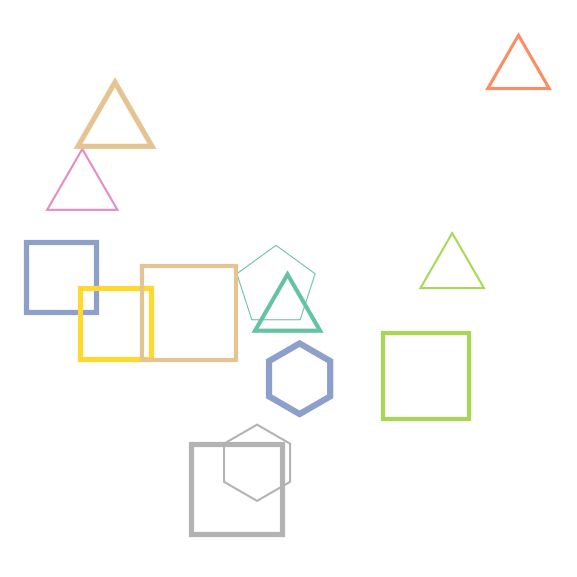[{"shape": "triangle", "thickness": 2, "radius": 0.33, "center": [0.498, 0.459]}, {"shape": "pentagon", "thickness": 0.5, "radius": 0.36, "center": [0.478, 0.503]}, {"shape": "triangle", "thickness": 1.5, "radius": 0.31, "center": [0.898, 0.877]}, {"shape": "hexagon", "thickness": 3, "radius": 0.31, "center": [0.519, 0.343]}, {"shape": "square", "thickness": 2.5, "radius": 0.3, "center": [0.106, 0.52]}, {"shape": "triangle", "thickness": 1, "radius": 0.35, "center": [0.142, 0.671]}, {"shape": "square", "thickness": 2, "radius": 0.37, "center": [0.738, 0.348]}, {"shape": "triangle", "thickness": 1, "radius": 0.32, "center": [0.783, 0.532]}, {"shape": "square", "thickness": 2.5, "radius": 0.31, "center": [0.2, 0.439]}, {"shape": "triangle", "thickness": 2.5, "radius": 0.37, "center": [0.199, 0.783]}, {"shape": "square", "thickness": 2, "radius": 0.41, "center": [0.328, 0.457]}, {"shape": "hexagon", "thickness": 1, "radius": 0.33, "center": [0.445, 0.198]}, {"shape": "square", "thickness": 2.5, "radius": 0.39, "center": [0.41, 0.153]}]